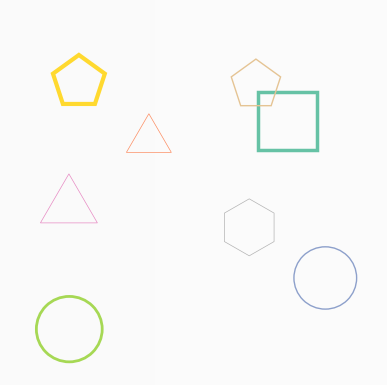[{"shape": "square", "thickness": 2.5, "radius": 0.38, "center": [0.742, 0.687]}, {"shape": "triangle", "thickness": 0.5, "radius": 0.33, "center": [0.384, 0.638]}, {"shape": "circle", "thickness": 1, "radius": 0.4, "center": [0.839, 0.278]}, {"shape": "triangle", "thickness": 0.5, "radius": 0.42, "center": [0.178, 0.464]}, {"shape": "circle", "thickness": 2, "radius": 0.42, "center": [0.179, 0.145]}, {"shape": "pentagon", "thickness": 3, "radius": 0.35, "center": [0.204, 0.787]}, {"shape": "pentagon", "thickness": 1, "radius": 0.33, "center": [0.66, 0.78]}, {"shape": "hexagon", "thickness": 0.5, "radius": 0.37, "center": [0.643, 0.41]}]